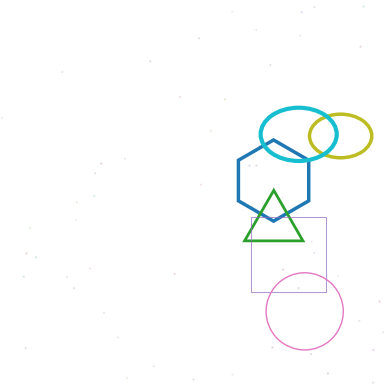[{"shape": "hexagon", "thickness": 2.5, "radius": 0.53, "center": [0.711, 0.531]}, {"shape": "triangle", "thickness": 2, "radius": 0.44, "center": [0.711, 0.418]}, {"shape": "square", "thickness": 0.5, "radius": 0.49, "center": [0.75, 0.339]}, {"shape": "circle", "thickness": 1, "radius": 0.5, "center": [0.791, 0.191]}, {"shape": "oval", "thickness": 2.5, "radius": 0.4, "center": [0.885, 0.647]}, {"shape": "oval", "thickness": 3, "radius": 0.49, "center": [0.776, 0.651]}]